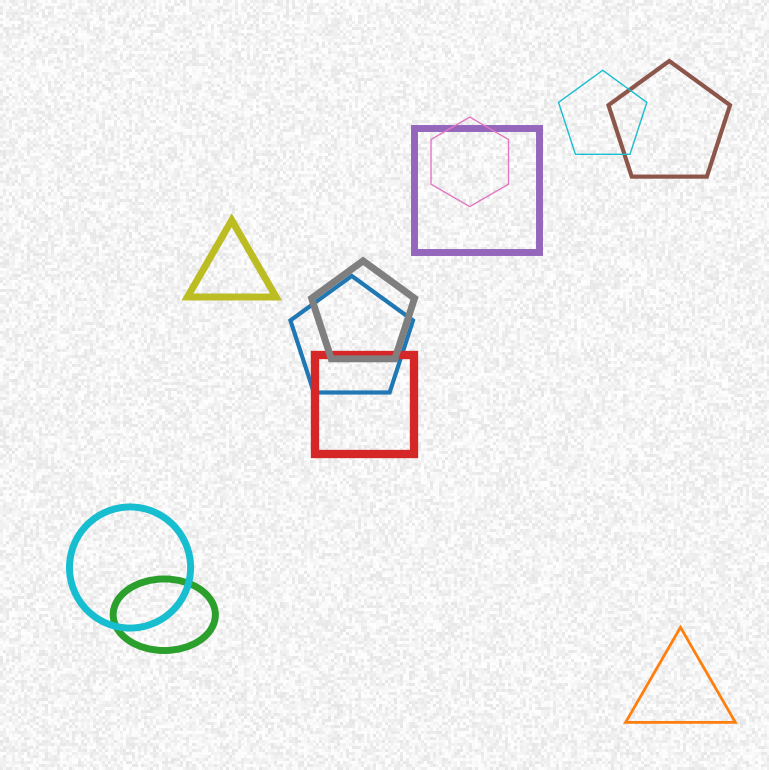[{"shape": "pentagon", "thickness": 1.5, "radius": 0.42, "center": [0.457, 0.558]}, {"shape": "triangle", "thickness": 1, "radius": 0.41, "center": [0.884, 0.103]}, {"shape": "oval", "thickness": 2.5, "radius": 0.33, "center": [0.213, 0.202]}, {"shape": "square", "thickness": 3, "radius": 0.32, "center": [0.473, 0.475]}, {"shape": "square", "thickness": 2.5, "radius": 0.4, "center": [0.619, 0.753]}, {"shape": "pentagon", "thickness": 1.5, "radius": 0.42, "center": [0.869, 0.838]}, {"shape": "hexagon", "thickness": 0.5, "radius": 0.29, "center": [0.61, 0.79]}, {"shape": "pentagon", "thickness": 2.5, "radius": 0.35, "center": [0.472, 0.591]}, {"shape": "triangle", "thickness": 2.5, "radius": 0.33, "center": [0.301, 0.648]}, {"shape": "circle", "thickness": 2.5, "radius": 0.39, "center": [0.169, 0.263]}, {"shape": "pentagon", "thickness": 0.5, "radius": 0.3, "center": [0.783, 0.848]}]